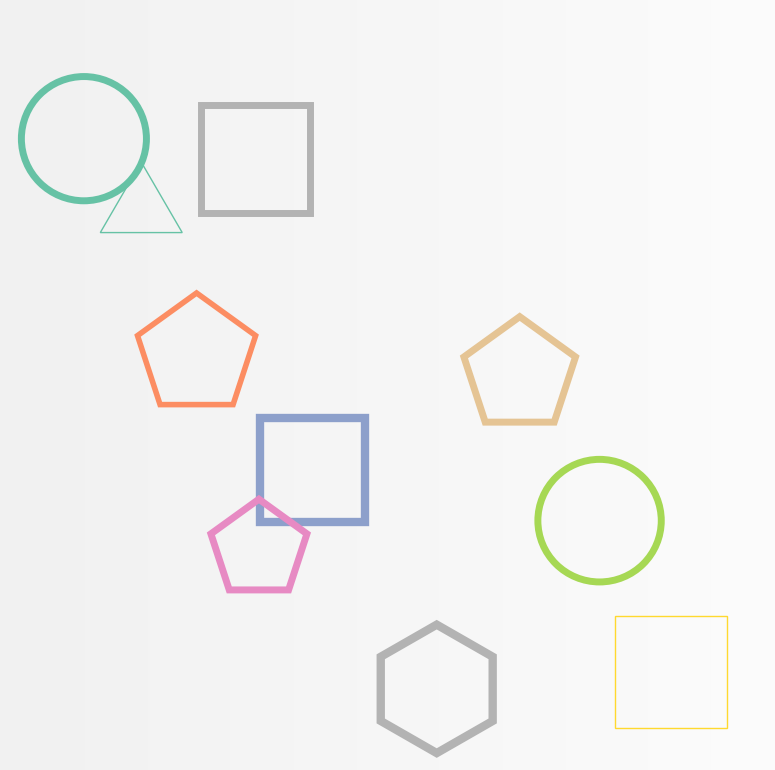[{"shape": "circle", "thickness": 2.5, "radius": 0.4, "center": [0.108, 0.82]}, {"shape": "triangle", "thickness": 0.5, "radius": 0.31, "center": [0.182, 0.728]}, {"shape": "pentagon", "thickness": 2, "radius": 0.4, "center": [0.254, 0.539]}, {"shape": "square", "thickness": 3, "radius": 0.34, "center": [0.404, 0.39]}, {"shape": "pentagon", "thickness": 2.5, "radius": 0.33, "center": [0.334, 0.287]}, {"shape": "circle", "thickness": 2.5, "radius": 0.4, "center": [0.774, 0.324]}, {"shape": "square", "thickness": 0.5, "radius": 0.36, "center": [0.865, 0.127]}, {"shape": "pentagon", "thickness": 2.5, "radius": 0.38, "center": [0.671, 0.513]}, {"shape": "hexagon", "thickness": 3, "radius": 0.42, "center": [0.564, 0.105]}, {"shape": "square", "thickness": 2.5, "radius": 0.35, "center": [0.329, 0.793]}]